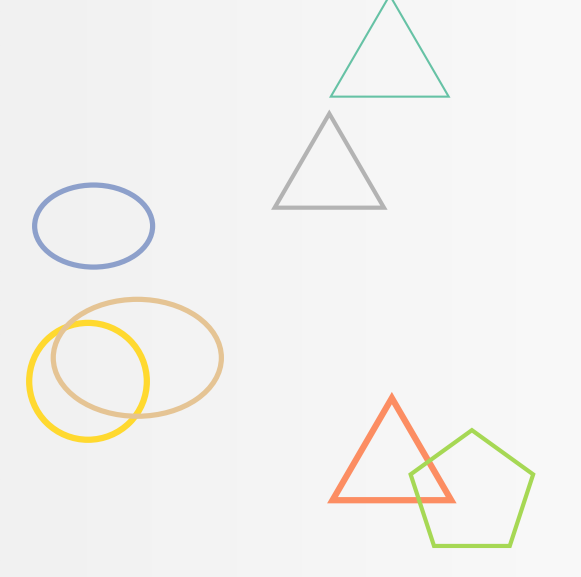[{"shape": "triangle", "thickness": 1, "radius": 0.59, "center": [0.671, 0.89]}, {"shape": "triangle", "thickness": 3, "radius": 0.59, "center": [0.674, 0.192]}, {"shape": "oval", "thickness": 2.5, "radius": 0.51, "center": [0.161, 0.608]}, {"shape": "pentagon", "thickness": 2, "radius": 0.55, "center": [0.812, 0.143]}, {"shape": "circle", "thickness": 3, "radius": 0.51, "center": [0.151, 0.339]}, {"shape": "oval", "thickness": 2.5, "radius": 0.72, "center": [0.236, 0.38]}, {"shape": "triangle", "thickness": 2, "radius": 0.54, "center": [0.567, 0.694]}]